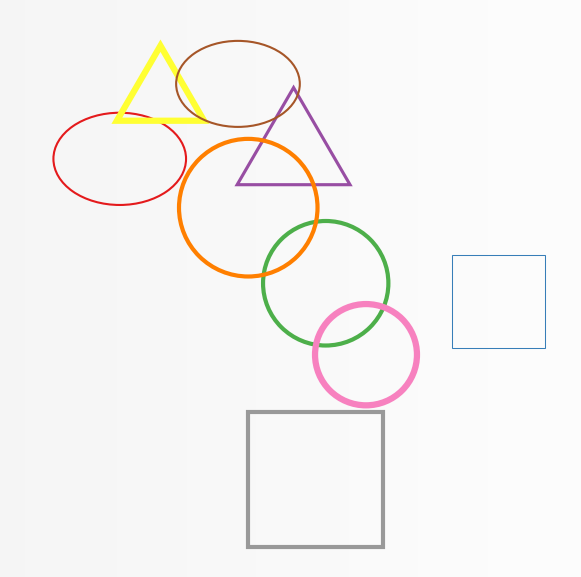[{"shape": "oval", "thickness": 1, "radius": 0.57, "center": [0.206, 0.724]}, {"shape": "square", "thickness": 0.5, "radius": 0.4, "center": [0.857, 0.477]}, {"shape": "circle", "thickness": 2, "radius": 0.54, "center": [0.56, 0.509]}, {"shape": "triangle", "thickness": 1.5, "radius": 0.56, "center": [0.505, 0.735]}, {"shape": "circle", "thickness": 2, "radius": 0.6, "center": [0.427, 0.64]}, {"shape": "triangle", "thickness": 3, "radius": 0.43, "center": [0.276, 0.833]}, {"shape": "oval", "thickness": 1, "radius": 0.53, "center": [0.409, 0.854]}, {"shape": "circle", "thickness": 3, "radius": 0.44, "center": [0.63, 0.385]}, {"shape": "square", "thickness": 2, "radius": 0.58, "center": [0.543, 0.168]}]